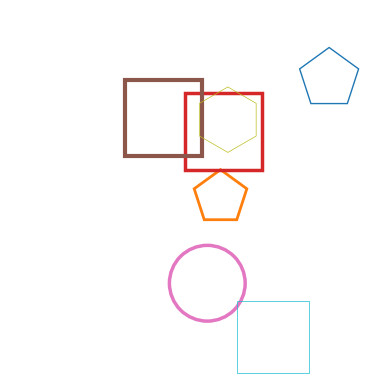[{"shape": "pentagon", "thickness": 1, "radius": 0.4, "center": [0.855, 0.796]}, {"shape": "pentagon", "thickness": 2, "radius": 0.36, "center": [0.573, 0.487]}, {"shape": "square", "thickness": 2.5, "radius": 0.5, "center": [0.58, 0.658]}, {"shape": "square", "thickness": 3, "radius": 0.5, "center": [0.425, 0.694]}, {"shape": "circle", "thickness": 2.5, "radius": 0.49, "center": [0.538, 0.264]}, {"shape": "hexagon", "thickness": 0.5, "radius": 0.42, "center": [0.592, 0.689]}, {"shape": "square", "thickness": 0.5, "radius": 0.46, "center": [0.709, 0.125]}]